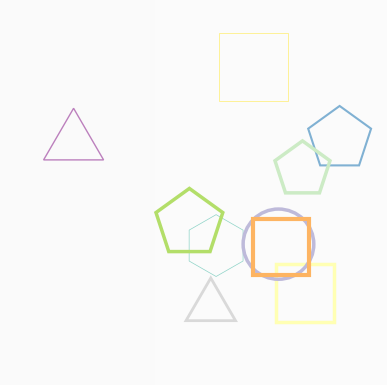[{"shape": "hexagon", "thickness": 0.5, "radius": 0.4, "center": [0.558, 0.362]}, {"shape": "square", "thickness": 2.5, "radius": 0.37, "center": [0.788, 0.239]}, {"shape": "circle", "thickness": 2.5, "radius": 0.46, "center": [0.719, 0.366]}, {"shape": "pentagon", "thickness": 1.5, "radius": 0.43, "center": [0.876, 0.639]}, {"shape": "square", "thickness": 3, "radius": 0.36, "center": [0.725, 0.358]}, {"shape": "pentagon", "thickness": 2.5, "radius": 0.45, "center": [0.489, 0.42]}, {"shape": "triangle", "thickness": 2, "radius": 0.37, "center": [0.544, 0.204]}, {"shape": "triangle", "thickness": 1, "radius": 0.45, "center": [0.19, 0.629]}, {"shape": "pentagon", "thickness": 2.5, "radius": 0.37, "center": [0.781, 0.559]}, {"shape": "square", "thickness": 0.5, "radius": 0.44, "center": [0.653, 0.825]}]